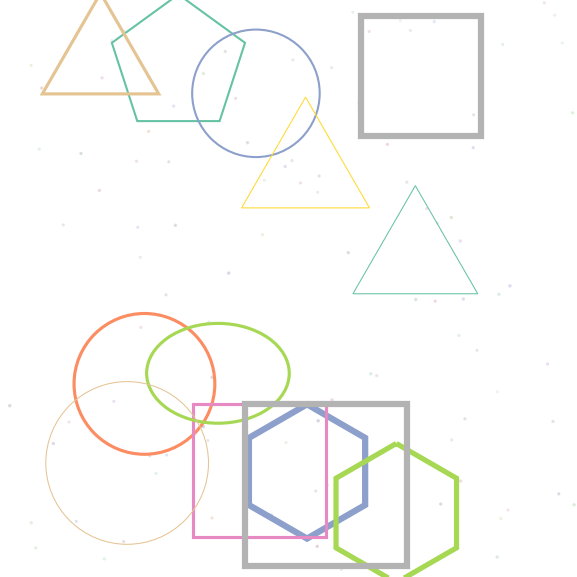[{"shape": "pentagon", "thickness": 1, "radius": 0.61, "center": [0.309, 0.888]}, {"shape": "triangle", "thickness": 0.5, "radius": 0.62, "center": [0.719, 0.553]}, {"shape": "circle", "thickness": 1.5, "radius": 0.61, "center": [0.25, 0.334]}, {"shape": "circle", "thickness": 1, "radius": 0.55, "center": [0.443, 0.838]}, {"shape": "hexagon", "thickness": 3, "radius": 0.58, "center": [0.532, 0.183]}, {"shape": "square", "thickness": 1.5, "radius": 0.57, "center": [0.449, 0.185]}, {"shape": "oval", "thickness": 1.5, "radius": 0.62, "center": [0.377, 0.353]}, {"shape": "hexagon", "thickness": 2.5, "radius": 0.6, "center": [0.686, 0.111]}, {"shape": "triangle", "thickness": 0.5, "radius": 0.64, "center": [0.529, 0.703]}, {"shape": "triangle", "thickness": 1.5, "radius": 0.58, "center": [0.174, 0.895]}, {"shape": "circle", "thickness": 0.5, "radius": 0.7, "center": [0.22, 0.197]}, {"shape": "square", "thickness": 3, "radius": 0.52, "center": [0.73, 0.867]}, {"shape": "square", "thickness": 3, "radius": 0.7, "center": [0.564, 0.16]}]